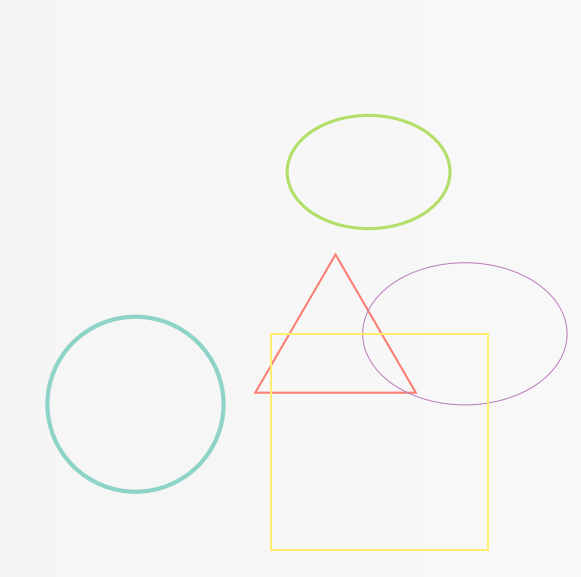[{"shape": "circle", "thickness": 2, "radius": 0.76, "center": [0.233, 0.299]}, {"shape": "triangle", "thickness": 1, "radius": 0.8, "center": [0.577, 0.399]}, {"shape": "oval", "thickness": 1.5, "radius": 0.7, "center": [0.634, 0.701]}, {"shape": "oval", "thickness": 0.5, "radius": 0.88, "center": [0.8, 0.421]}, {"shape": "square", "thickness": 1, "radius": 0.93, "center": [0.653, 0.234]}]